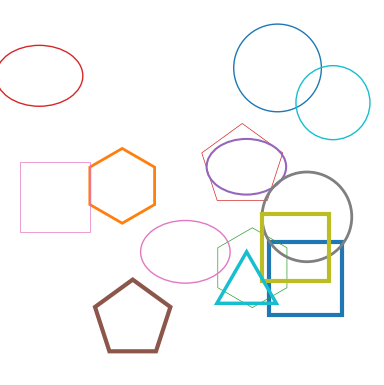[{"shape": "square", "thickness": 3, "radius": 0.48, "center": [0.793, 0.277]}, {"shape": "circle", "thickness": 1, "radius": 0.57, "center": [0.721, 0.824]}, {"shape": "hexagon", "thickness": 2, "radius": 0.49, "center": [0.317, 0.517]}, {"shape": "hexagon", "thickness": 0.5, "radius": 0.52, "center": [0.655, 0.305]}, {"shape": "pentagon", "thickness": 0.5, "radius": 0.55, "center": [0.629, 0.569]}, {"shape": "oval", "thickness": 1, "radius": 0.56, "center": [0.102, 0.803]}, {"shape": "oval", "thickness": 1.5, "radius": 0.52, "center": [0.64, 0.567]}, {"shape": "pentagon", "thickness": 3, "radius": 0.51, "center": [0.345, 0.171]}, {"shape": "oval", "thickness": 1, "radius": 0.58, "center": [0.481, 0.346]}, {"shape": "square", "thickness": 0.5, "radius": 0.45, "center": [0.143, 0.489]}, {"shape": "circle", "thickness": 2, "radius": 0.58, "center": [0.797, 0.437]}, {"shape": "square", "thickness": 3, "radius": 0.43, "center": [0.767, 0.357]}, {"shape": "circle", "thickness": 1, "radius": 0.48, "center": [0.865, 0.733]}, {"shape": "triangle", "thickness": 2.5, "radius": 0.45, "center": [0.641, 0.257]}]